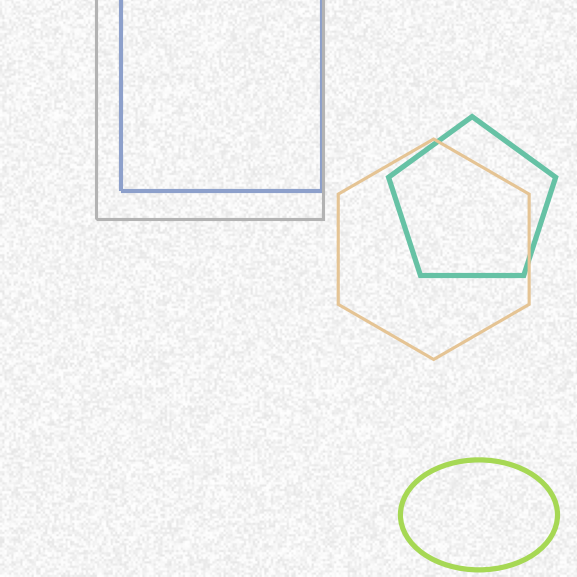[{"shape": "pentagon", "thickness": 2.5, "radius": 0.76, "center": [0.818, 0.645]}, {"shape": "square", "thickness": 2, "radius": 0.87, "center": [0.383, 0.843]}, {"shape": "oval", "thickness": 2.5, "radius": 0.68, "center": [0.829, 0.108]}, {"shape": "hexagon", "thickness": 1.5, "radius": 0.95, "center": [0.751, 0.568]}, {"shape": "square", "thickness": 1.5, "radius": 0.98, "center": [0.363, 0.817]}]